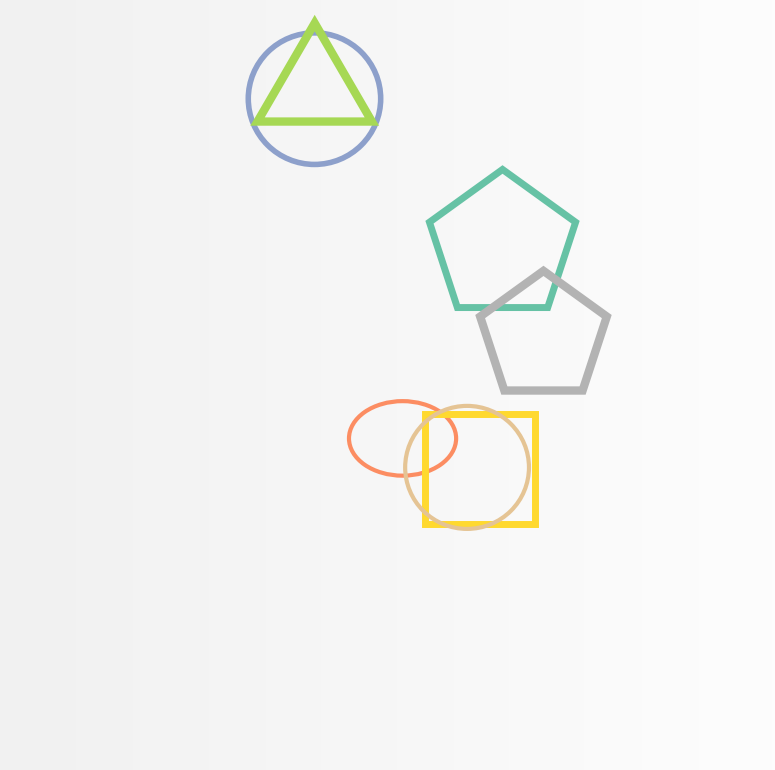[{"shape": "pentagon", "thickness": 2.5, "radius": 0.5, "center": [0.648, 0.681]}, {"shape": "oval", "thickness": 1.5, "radius": 0.35, "center": [0.519, 0.431]}, {"shape": "circle", "thickness": 2, "radius": 0.43, "center": [0.406, 0.872]}, {"shape": "triangle", "thickness": 3, "radius": 0.43, "center": [0.406, 0.885]}, {"shape": "square", "thickness": 2.5, "radius": 0.36, "center": [0.619, 0.391]}, {"shape": "circle", "thickness": 1.5, "radius": 0.4, "center": [0.603, 0.393]}, {"shape": "pentagon", "thickness": 3, "radius": 0.43, "center": [0.701, 0.562]}]